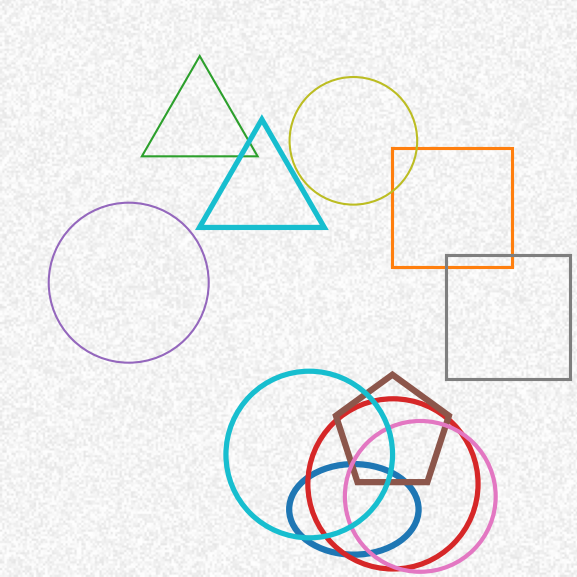[{"shape": "oval", "thickness": 3, "radius": 0.56, "center": [0.613, 0.117]}, {"shape": "square", "thickness": 1.5, "radius": 0.52, "center": [0.783, 0.64]}, {"shape": "triangle", "thickness": 1, "radius": 0.58, "center": [0.346, 0.786]}, {"shape": "circle", "thickness": 2.5, "radius": 0.74, "center": [0.68, 0.161]}, {"shape": "circle", "thickness": 1, "radius": 0.69, "center": [0.223, 0.51]}, {"shape": "pentagon", "thickness": 3, "radius": 0.51, "center": [0.68, 0.247]}, {"shape": "circle", "thickness": 2, "radius": 0.65, "center": [0.728, 0.14]}, {"shape": "square", "thickness": 1.5, "radius": 0.54, "center": [0.879, 0.45]}, {"shape": "circle", "thickness": 1, "radius": 0.55, "center": [0.612, 0.755]}, {"shape": "circle", "thickness": 2.5, "radius": 0.72, "center": [0.535, 0.212]}, {"shape": "triangle", "thickness": 2.5, "radius": 0.62, "center": [0.453, 0.668]}]